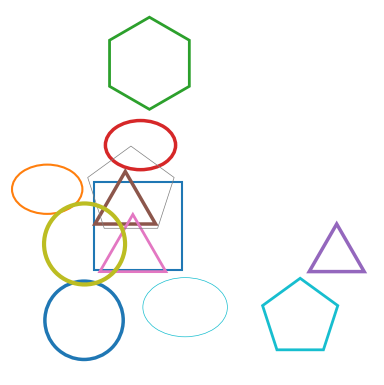[{"shape": "circle", "thickness": 2.5, "radius": 0.51, "center": [0.218, 0.168]}, {"shape": "square", "thickness": 1.5, "radius": 0.57, "center": [0.359, 0.413]}, {"shape": "oval", "thickness": 1.5, "radius": 0.46, "center": [0.123, 0.508]}, {"shape": "hexagon", "thickness": 2, "radius": 0.6, "center": [0.388, 0.836]}, {"shape": "oval", "thickness": 2.5, "radius": 0.46, "center": [0.365, 0.623]}, {"shape": "triangle", "thickness": 2.5, "radius": 0.41, "center": [0.875, 0.336]}, {"shape": "triangle", "thickness": 2.5, "radius": 0.45, "center": [0.325, 0.464]}, {"shape": "triangle", "thickness": 2, "radius": 0.49, "center": [0.345, 0.344]}, {"shape": "pentagon", "thickness": 0.5, "radius": 0.59, "center": [0.34, 0.502]}, {"shape": "circle", "thickness": 3, "radius": 0.53, "center": [0.22, 0.366]}, {"shape": "pentagon", "thickness": 2, "radius": 0.51, "center": [0.78, 0.174]}, {"shape": "oval", "thickness": 0.5, "radius": 0.55, "center": [0.481, 0.202]}]